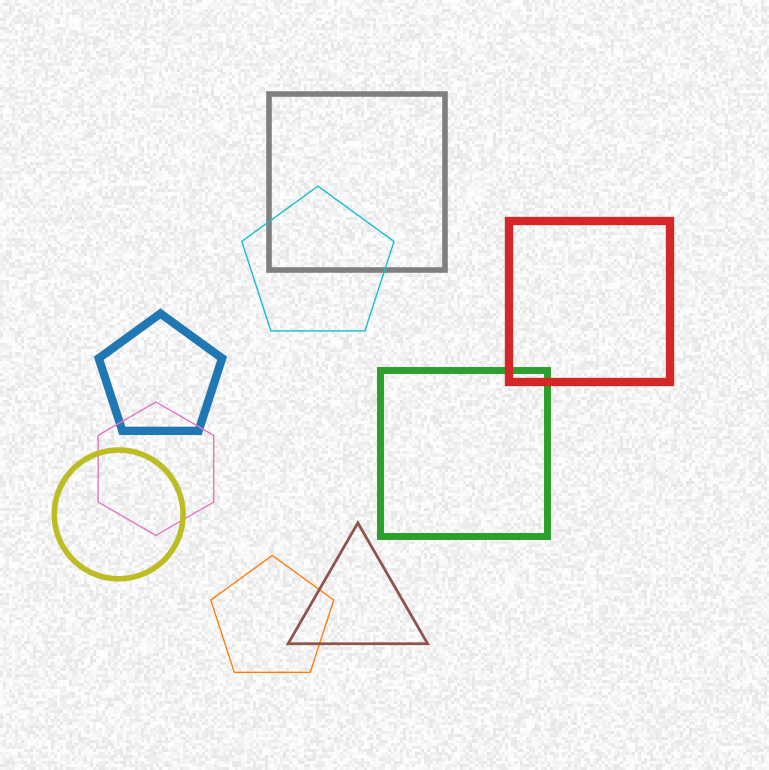[{"shape": "pentagon", "thickness": 3, "radius": 0.42, "center": [0.208, 0.509]}, {"shape": "pentagon", "thickness": 0.5, "radius": 0.42, "center": [0.354, 0.195]}, {"shape": "square", "thickness": 2.5, "radius": 0.54, "center": [0.602, 0.411]}, {"shape": "square", "thickness": 3, "radius": 0.52, "center": [0.766, 0.609]}, {"shape": "triangle", "thickness": 1, "radius": 0.52, "center": [0.465, 0.216]}, {"shape": "hexagon", "thickness": 0.5, "radius": 0.43, "center": [0.202, 0.391]}, {"shape": "square", "thickness": 2, "radius": 0.57, "center": [0.464, 0.764]}, {"shape": "circle", "thickness": 2, "radius": 0.42, "center": [0.154, 0.332]}, {"shape": "pentagon", "thickness": 0.5, "radius": 0.52, "center": [0.413, 0.654]}]